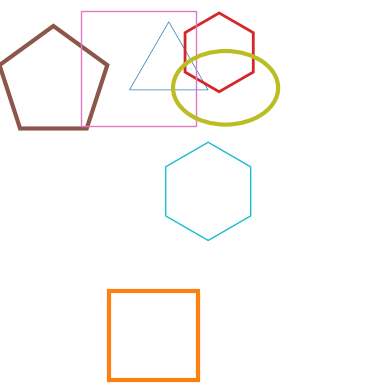[{"shape": "triangle", "thickness": 0.5, "radius": 0.59, "center": [0.438, 0.825]}, {"shape": "square", "thickness": 3, "radius": 0.58, "center": [0.398, 0.128]}, {"shape": "hexagon", "thickness": 2, "radius": 0.51, "center": [0.569, 0.864]}, {"shape": "pentagon", "thickness": 3, "radius": 0.74, "center": [0.139, 0.785]}, {"shape": "square", "thickness": 1, "radius": 0.75, "center": [0.359, 0.823]}, {"shape": "oval", "thickness": 3, "radius": 0.68, "center": [0.586, 0.772]}, {"shape": "hexagon", "thickness": 1, "radius": 0.64, "center": [0.541, 0.503]}]